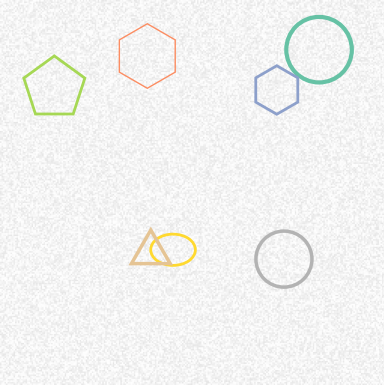[{"shape": "circle", "thickness": 3, "radius": 0.43, "center": [0.829, 0.871]}, {"shape": "hexagon", "thickness": 1, "radius": 0.42, "center": [0.383, 0.855]}, {"shape": "hexagon", "thickness": 2, "radius": 0.32, "center": [0.719, 0.766]}, {"shape": "pentagon", "thickness": 2, "radius": 0.42, "center": [0.141, 0.771]}, {"shape": "oval", "thickness": 2, "radius": 0.29, "center": [0.449, 0.351]}, {"shape": "triangle", "thickness": 2.5, "radius": 0.29, "center": [0.392, 0.344]}, {"shape": "circle", "thickness": 2.5, "radius": 0.36, "center": [0.738, 0.327]}]